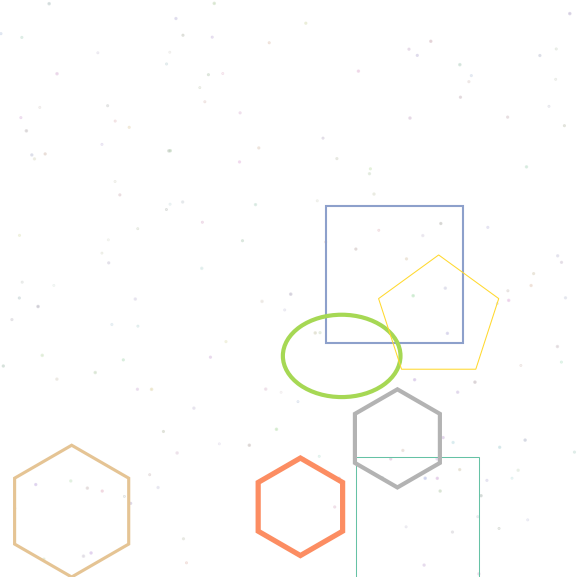[{"shape": "square", "thickness": 0.5, "radius": 0.53, "center": [0.723, 0.101]}, {"shape": "hexagon", "thickness": 2.5, "radius": 0.42, "center": [0.52, 0.122]}, {"shape": "square", "thickness": 1, "radius": 0.59, "center": [0.683, 0.524]}, {"shape": "oval", "thickness": 2, "radius": 0.51, "center": [0.592, 0.383]}, {"shape": "pentagon", "thickness": 0.5, "radius": 0.55, "center": [0.76, 0.448]}, {"shape": "hexagon", "thickness": 1.5, "radius": 0.57, "center": [0.124, 0.114]}, {"shape": "hexagon", "thickness": 2, "radius": 0.42, "center": [0.688, 0.24]}]